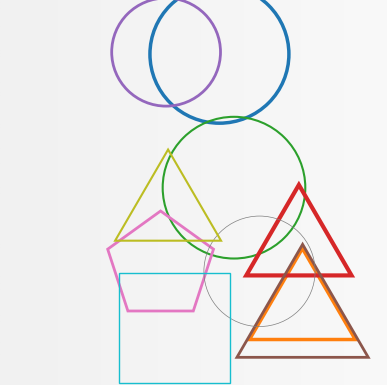[{"shape": "circle", "thickness": 2.5, "radius": 0.9, "center": [0.566, 0.859]}, {"shape": "triangle", "thickness": 2.5, "radius": 0.79, "center": [0.78, 0.197]}, {"shape": "circle", "thickness": 1.5, "radius": 0.92, "center": [0.604, 0.513]}, {"shape": "triangle", "thickness": 3, "radius": 0.78, "center": [0.771, 0.363]}, {"shape": "circle", "thickness": 2, "radius": 0.7, "center": [0.429, 0.865]}, {"shape": "triangle", "thickness": 2, "radius": 0.98, "center": [0.781, 0.17]}, {"shape": "pentagon", "thickness": 2, "radius": 0.72, "center": [0.414, 0.308]}, {"shape": "circle", "thickness": 0.5, "radius": 0.72, "center": [0.67, 0.295]}, {"shape": "triangle", "thickness": 1.5, "radius": 0.79, "center": [0.434, 0.454]}, {"shape": "square", "thickness": 1, "radius": 0.71, "center": [0.45, 0.147]}]